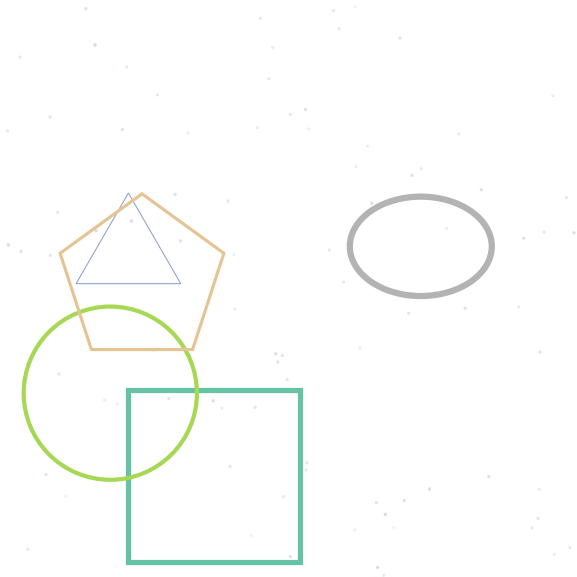[{"shape": "square", "thickness": 2.5, "radius": 0.75, "center": [0.371, 0.175]}, {"shape": "triangle", "thickness": 0.5, "radius": 0.52, "center": [0.222, 0.56]}, {"shape": "circle", "thickness": 2, "radius": 0.75, "center": [0.191, 0.318]}, {"shape": "pentagon", "thickness": 1.5, "radius": 0.75, "center": [0.246, 0.514]}, {"shape": "oval", "thickness": 3, "radius": 0.61, "center": [0.729, 0.573]}]